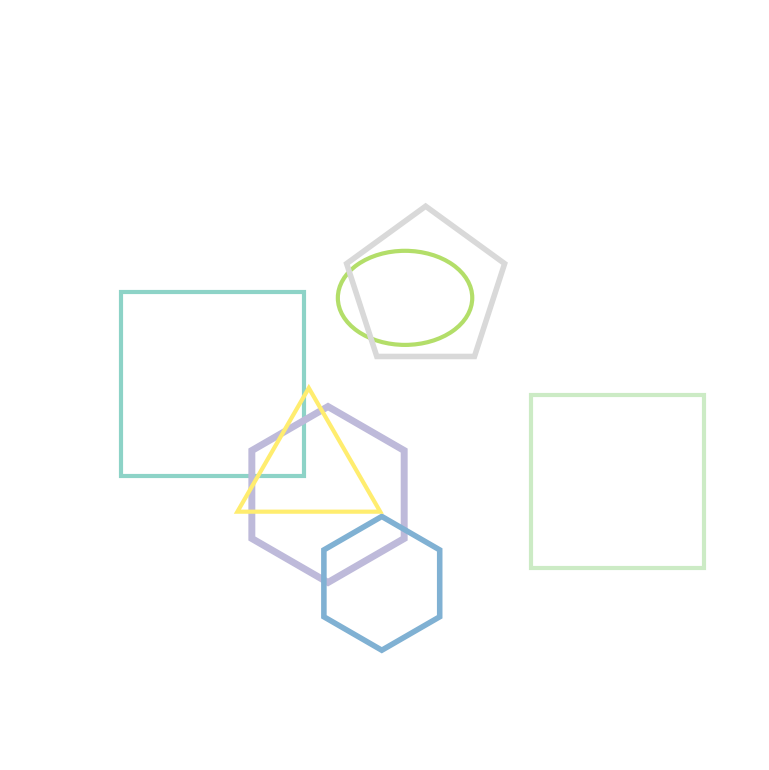[{"shape": "square", "thickness": 1.5, "radius": 0.6, "center": [0.276, 0.502]}, {"shape": "hexagon", "thickness": 2.5, "radius": 0.57, "center": [0.426, 0.358]}, {"shape": "hexagon", "thickness": 2, "radius": 0.43, "center": [0.496, 0.242]}, {"shape": "oval", "thickness": 1.5, "radius": 0.44, "center": [0.526, 0.613]}, {"shape": "pentagon", "thickness": 2, "radius": 0.54, "center": [0.553, 0.624]}, {"shape": "square", "thickness": 1.5, "radius": 0.56, "center": [0.802, 0.375]}, {"shape": "triangle", "thickness": 1.5, "radius": 0.54, "center": [0.401, 0.389]}]